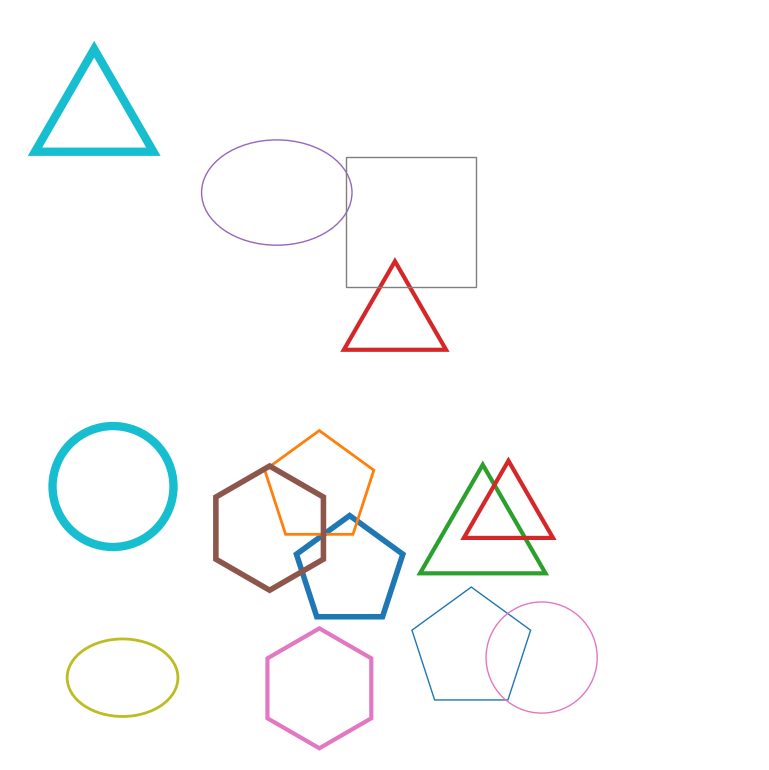[{"shape": "pentagon", "thickness": 2, "radius": 0.36, "center": [0.454, 0.258]}, {"shape": "pentagon", "thickness": 0.5, "radius": 0.41, "center": [0.612, 0.157]}, {"shape": "pentagon", "thickness": 1, "radius": 0.37, "center": [0.415, 0.366]}, {"shape": "triangle", "thickness": 1.5, "radius": 0.47, "center": [0.627, 0.302]}, {"shape": "triangle", "thickness": 1.5, "radius": 0.38, "center": [0.513, 0.584]}, {"shape": "triangle", "thickness": 1.5, "radius": 0.33, "center": [0.66, 0.335]}, {"shape": "oval", "thickness": 0.5, "radius": 0.49, "center": [0.359, 0.75]}, {"shape": "hexagon", "thickness": 2, "radius": 0.4, "center": [0.35, 0.314]}, {"shape": "hexagon", "thickness": 1.5, "radius": 0.39, "center": [0.415, 0.106]}, {"shape": "circle", "thickness": 0.5, "radius": 0.36, "center": [0.703, 0.146]}, {"shape": "square", "thickness": 0.5, "radius": 0.42, "center": [0.533, 0.712]}, {"shape": "oval", "thickness": 1, "radius": 0.36, "center": [0.159, 0.12]}, {"shape": "circle", "thickness": 3, "radius": 0.39, "center": [0.147, 0.368]}, {"shape": "triangle", "thickness": 3, "radius": 0.44, "center": [0.122, 0.847]}]